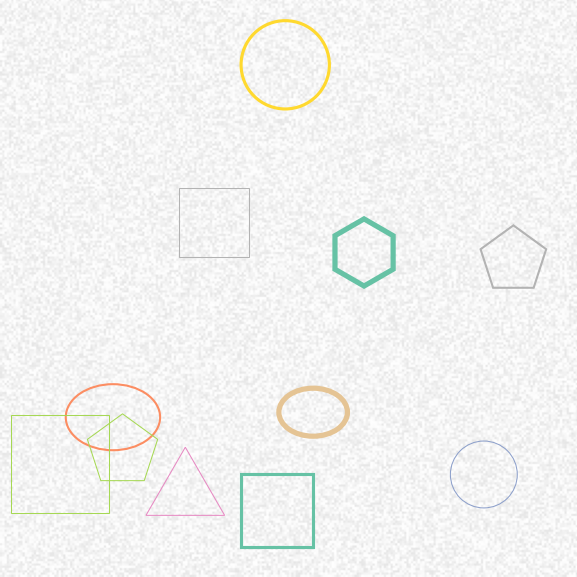[{"shape": "hexagon", "thickness": 2.5, "radius": 0.29, "center": [0.63, 0.562]}, {"shape": "square", "thickness": 1.5, "radius": 0.31, "center": [0.48, 0.115]}, {"shape": "oval", "thickness": 1, "radius": 0.41, "center": [0.196, 0.277]}, {"shape": "circle", "thickness": 0.5, "radius": 0.29, "center": [0.838, 0.178]}, {"shape": "triangle", "thickness": 0.5, "radius": 0.39, "center": [0.321, 0.146]}, {"shape": "pentagon", "thickness": 0.5, "radius": 0.32, "center": [0.212, 0.219]}, {"shape": "square", "thickness": 0.5, "radius": 0.42, "center": [0.104, 0.196]}, {"shape": "circle", "thickness": 1.5, "radius": 0.38, "center": [0.494, 0.887]}, {"shape": "oval", "thickness": 2.5, "radius": 0.3, "center": [0.542, 0.285]}, {"shape": "square", "thickness": 0.5, "radius": 0.3, "center": [0.371, 0.613]}, {"shape": "pentagon", "thickness": 1, "radius": 0.3, "center": [0.889, 0.549]}]